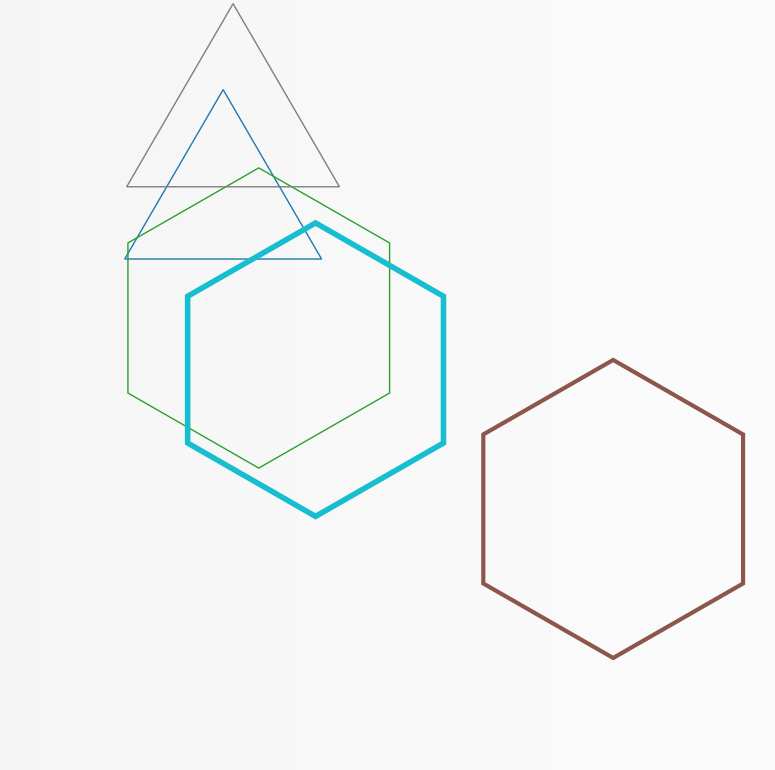[{"shape": "triangle", "thickness": 0.5, "radius": 0.73, "center": [0.288, 0.737]}, {"shape": "hexagon", "thickness": 0.5, "radius": 0.97, "center": [0.334, 0.587]}, {"shape": "hexagon", "thickness": 1.5, "radius": 0.97, "center": [0.791, 0.339]}, {"shape": "triangle", "thickness": 0.5, "radius": 0.79, "center": [0.301, 0.837]}, {"shape": "hexagon", "thickness": 2, "radius": 0.95, "center": [0.407, 0.52]}]